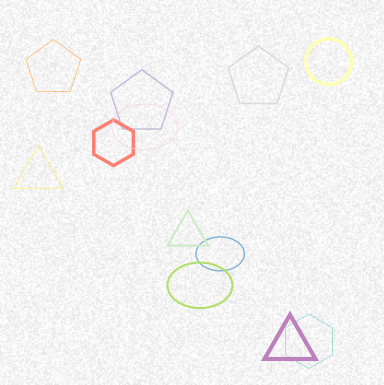[{"shape": "hexagon", "thickness": 0.5, "radius": 0.35, "center": [0.802, 0.113]}, {"shape": "circle", "thickness": 2.5, "radius": 0.3, "center": [0.854, 0.84]}, {"shape": "pentagon", "thickness": 1, "radius": 0.43, "center": [0.368, 0.734]}, {"shape": "hexagon", "thickness": 2.5, "radius": 0.3, "center": [0.295, 0.629]}, {"shape": "oval", "thickness": 1, "radius": 0.31, "center": [0.572, 0.341]}, {"shape": "pentagon", "thickness": 0.5, "radius": 0.37, "center": [0.139, 0.823]}, {"shape": "oval", "thickness": 1.5, "radius": 0.42, "center": [0.519, 0.259]}, {"shape": "oval", "thickness": 0.5, "radius": 0.43, "center": [0.375, 0.67]}, {"shape": "pentagon", "thickness": 1, "radius": 0.41, "center": [0.671, 0.798]}, {"shape": "triangle", "thickness": 3, "radius": 0.38, "center": [0.753, 0.106]}, {"shape": "triangle", "thickness": 1.5, "radius": 0.3, "center": [0.488, 0.393]}, {"shape": "triangle", "thickness": 0.5, "radius": 0.37, "center": [0.1, 0.548]}]